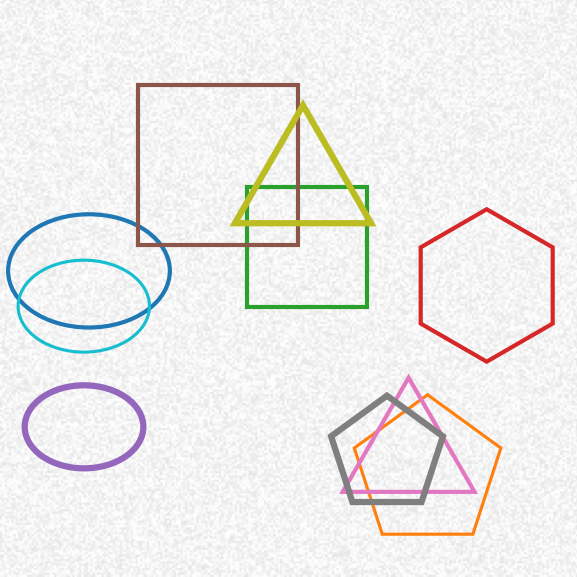[{"shape": "oval", "thickness": 2, "radius": 0.7, "center": [0.154, 0.53]}, {"shape": "pentagon", "thickness": 1.5, "radius": 0.67, "center": [0.74, 0.182]}, {"shape": "square", "thickness": 2, "radius": 0.52, "center": [0.531, 0.571]}, {"shape": "hexagon", "thickness": 2, "radius": 0.66, "center": [0.843, 0.505]}, {"shape": "oval", "thickness": 3, "radius": 0.51, "center": [0.145, 0.26]}, {"shape": "square", "thickness": 2, "radius": 0.69, "center": [0.377, 0.713]}, {"shape": "triangle", "thickness": 2, "radius": 0.66, "center": [0.708, 0.213]}, {"shape": "pentagon", "thickness": 3, "radius": 0.51, "center": [0.67, 0.212]}, {"shape": "triangle", "thickness": 3, "radius": 0.68, "center": [0.525, 0.681]}, {"shape": "oval", "thickness": 1.5, "radius": 0.57, "center": [0.145, 0.469]}]